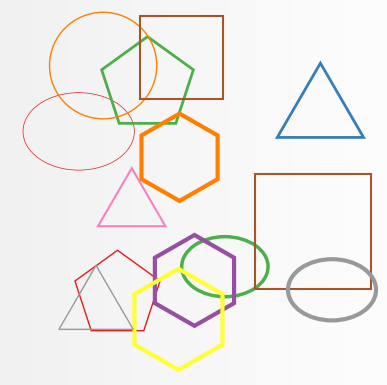[{"shape": "oval", "thickness": 0.5, "radius": 0.72, "center": [0.203, 0.659]}, {"shape": "pentagon", "thickness": 1, "radius": 0.58, "center": [0.303, 0.234]}, {"shape": "triangle", "thickness": 2, "radius": 0.64, "center": [0.827, 0.707]}, {"shape": "pentagon", "thickness": 2, "radius": 0.62, "center": [0.381, 0.78]}, {"shape": "oval", "thickness": 2.5, "radius": 0.56, "center": [0.58, 0.307]}, {"shape": "hexagon", "thickness": 3, "radius": 0.59, "center": [0.502, 0.272]}, {"shape": "hexagon", "thickness": 3, "radius": 0.57, "center": [0.463, 0.591]}, {"shape": "circle", "thickness": 1, "radius": 0.69, "center": [0.266, 0.83]}, {"shape": "hexagon", "thickness": 3, "radius": 0.66, "center": [0.461, 0.171]}, {"shape": "square", "thickness": 1.5, "radius": 0.54, "center": [0.468, 0.85]}, {"shape": "square", "thickness": 1.5, "radius": 0.75, "center": [0.807, 0.398]}, {"shape": "triangle", "thickness": 1.5, "radius": 0.5, "center": [0.34, 0.463]}, {"shape": "triangle", "thickness": 1, "radius": 0.55, "center": [0.248, 0.2]}, {"shape": "oval", "thickness": 3, "radius": 0.57, "center": [0.857, 0.247]}]